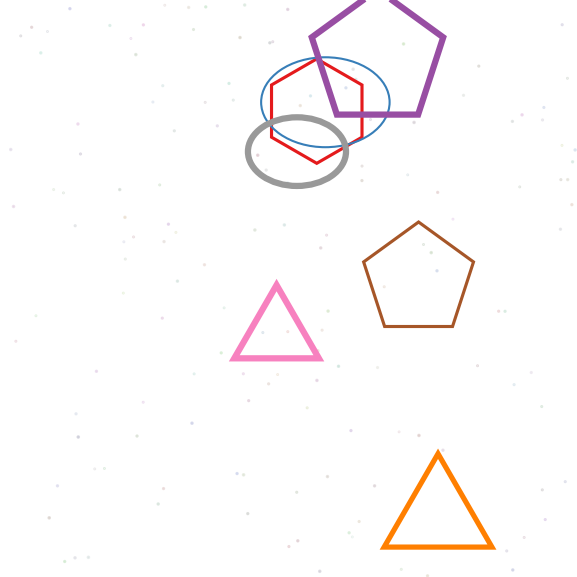[{"shape": "hexagon", "thickness": 1.5, "radius": 0.45, "center": [0.549, 0.807]}, {"shape": "oval", "thickness": 1, "radius": 0.56, "center": [0.563, 0.822]}, {"shape": "pentagon", "thickness": 3, "radius": 0.6, "center": [0.654, 0.898]}, {"shape": "triangle", "thickness": 2.5, "radius": 0.54, "center": [0.758, 0.106]}, {"shape": "pentagon", "thickness": 1.5, "radius": 0.5, "center": [0.725, 0.515]}, {"shape": "triangle", "thickness": 3, "radius": 0.42, "center": [0.479, 0.421]}, {"shape": "oval", "thickness": 3, "radius": 0.42, "center": [0.514, 0.737]}]